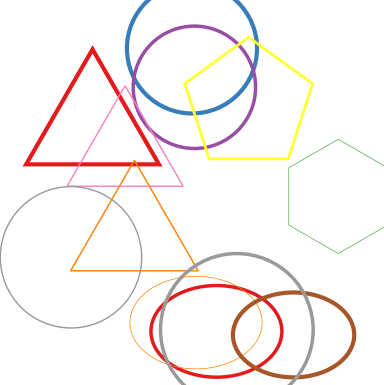[{"shape": "triangle", "thickness": 3, "radius": 1.0, "center": [0.24, 0.673]}, {"shape": "oval", "thickness": 2.5, "radius": 0.85, "center": [0.562, 0.139]}, {"shape": "circle", "thickness": 3, "radius": 0.84, "center": [0.499, 0.874]}, {"shape": "hexagon", "thickness": 0.5, "radius": 0.74, "center": [0.879, 0.49]}, {"shape": "circle", "thickness": 2.5, "radius": 0.79, "center": [0.505, 0.773]}, {"shape": "oval", "thickness": 0.5, "radius": 0.86, "center": [0.509, 0.162]}, {"shape": "triangle", "thickness": 1, "radius": 0.96, "center": [0.349, 0.392]}, {"shape": "pentagon", "thickness": 2, "radius": 0.87, "center": [0.646, 0.729]}, {"shape": "oval", "thickness": 3, "radius": 0.79, "center": [0.763, 0.13]}, {"shape": "triangle", "thickness": 1, "radius": 0.87, "center": [0.325, 0.603]}, {"shape": "circle", "thickness": 2.5, "radius": 0.99, "center": [0.615, 0.143]}, {"shape": "circle", "thickness": 1, "radius": 0.92, "center": [0.184, 0.332]}]